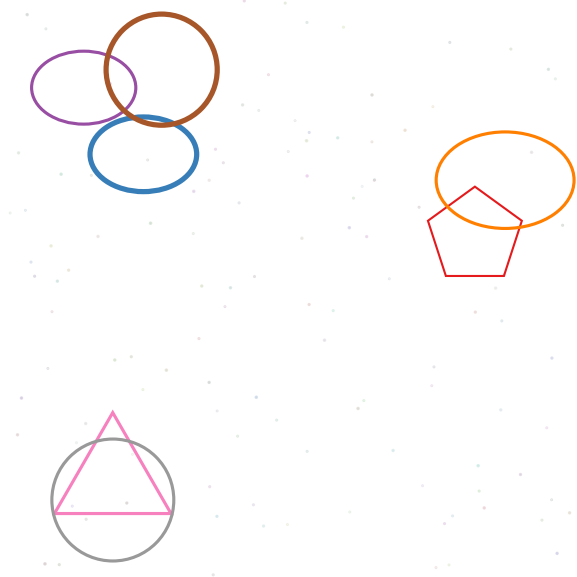[{"shape": "pentagon", "thickness": 1, "radius": 0.43, "center": [0.822, 0.59]}, {"shape": "oval", "thickness": 2.5, "radius": 0.46, "center": [0.248, 0.732]}, {"shape": "oval", "thickness": 1.5, "radius": 0.45, "center": [0.145, 0.847]}, {"shape": "oval", "thickness": 1.5, "radius": 0.6, "center": [0.875, 0.687]}, {"shape": "circle", "thickness": 2.5, "radius": 0.48, "center": [0.28, 0.879]}, {"shape": "triangle", "thickness": 1.5, "radius": 0.58, "center": [0.195, 0.168]}, {"shape": "circle", "thickness": 1.5, "radius": 0.53, "center": [0.195, 0.133]}]